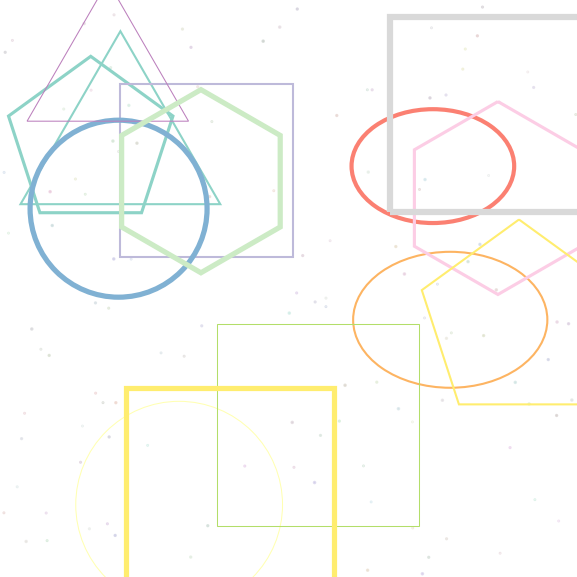[{"shape": "triangle", "thickness": 1, "radius": 1.0, "center": [0.208, 0.745]}, {"shape": "pentagon", "thickness": 1.5, "radius": 0.75, "center": [0.157, 0.752]}, {"shape": "circle", "thickness": 0.5, "radius": 0.9, "center": [0.31, 0.125]}, {"shape": "square", "thickness": 1, "radius": 0.75, "center": [0.358, 0.703]}, {"shape": "oval", "thickness": 2, "radius": 0.7, "center": [0.75, 0.711]}, {"shape": "circle", "thickness": 2.5, "radius": 0.77, "center": [0.205, 0.638]}, {"shape": "oval", "thickness": 1, "radius": 0.84, "center": [0.78, 0.445]}, {"shape": "square", "thickness": 0.5, "radius": 0.87, "center": [0.551, 0.263]}, {"shape": "hexagon", "thickness": 1.5, "radius": 0.84, "center": [0.862, 0.656]}, {"shape": "square", "thickness": 3, "radius": 0.84, "center": [0.844, 0.801]}, {"shape": "triangle", "thickness": 0.5, "radius": 0.81, "center": [0.187, 0.87]}, {"shape": "hexagon", "thickness": 2.5, "radius": 0.79, "center": [0.348, 0.685]}, {"shape": "pentagon", "thickness": 1, "radius": 0.88, "center": [0.899, 0.442]}, {"shape": "square", "thickness": 2.5, "radius": 0.9, "center": [0.398, 0.147]}]